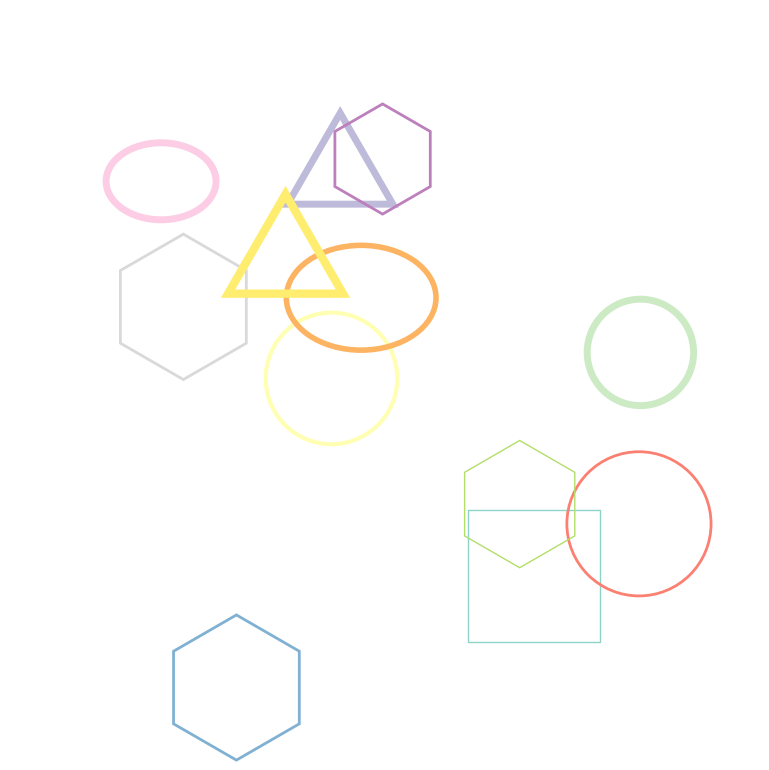[{"shape": "square", "thickness": 0.5, "radius": 0.43, "center": [0.694, 0.251]}, {"shape": "circle", "thickness": 1.5, "radius": 0.43, "center": [0.431, 0.509]}, {"shape": "triangle", "thickness": 2.5, "radius": 0.39, "center": [0.442, 0.774]}, {"shape": "circle", "thickness": 1, "radius": 0.47, "center": [0.83, 0.32]}, {"shape": "hexagon", "thickness": 1, "radius": 0.47, "center": [0.307, 0.107]}, {"shape": "oval", "thickness": 2, "radius": 0.49, "center": [0.469, 0.613]}, {"shape": "hexagon", "thickness": 0.5, "radius": 0.41, "center": [0.675, 0.345]}, {"shape": "oval", "thickness": 2.5, "radius": 0.36, "center": [0.209, 0.765]}, {"shape": "hexagon", "thickness": 1, "radius": 0.47, "center": [0.238, 0.602]}, {"shape": "hexagon", "thickness": 1, "radius": 0.36, "center": [0.497, 0.793]}, {"shape": "circle", "thickness": 2.5, "radius": 0.35, "center": [0.832, 0.542]}, {"shape": "triangle", "thickness": 3, "radius": 0.43, "center": [0.371, 0.662]}]